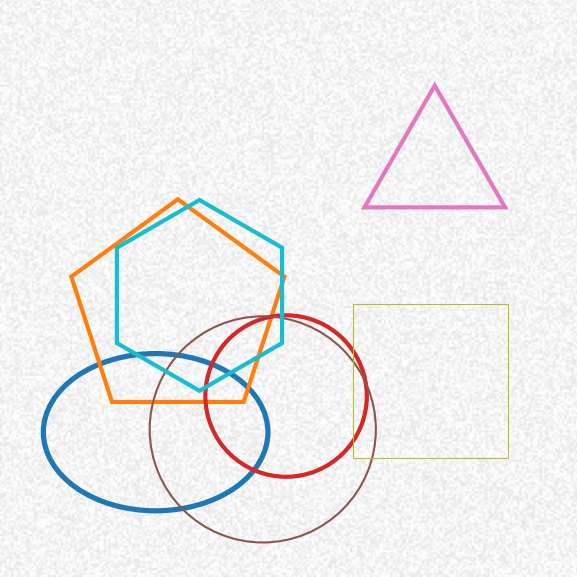[{"shape": "oval", "thickness": 2.5, "radius": 0.97, "center": [0.27, 0.251]}, {"shape": "pentagon", "thickness": 2, "radius": 0.97, "center": [0.308, 0.46]}, {"shape": "circle", "thickness": 2, "radius": 0.7, "center": [0.495, 0.313]}, {"shape": "circle", "thickness": 1, "radius": 0.98, "center": [0.455, 0.256]}, {"shape": "triangle", "thickness": 2, "radius": 0.7, "center": [0.753, 0.71]}, {"shape": "square", "thickness": 0.5, "radius": 0.67, "center": [0.746, 0.34]}, {"shape": "hexagon", "thickness": 2, "radius": 0.83, "center": [0.345, 0.488]}]